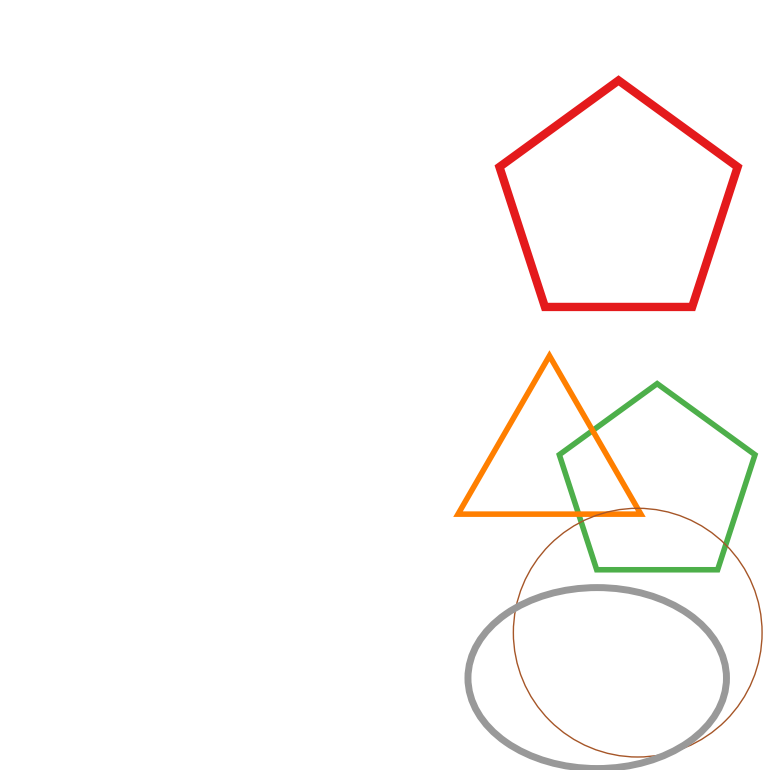[{"shape": "pentagon", "thickness": 3, "radius": 0.81, "center": [0.803, 0.733]}, {"shape": "pentagon", "thickness": 2, "radius": 0.67, "center": [0.853, 0.368]}, {"shape": "triangle", "thickness": 2, "radius": 0.69, "center": [0.714, 0.401]}, {"shape": "circle", "thickness": 0.5, "radius": 0.81, "center": [0.828, 0.178]}, {"shape": "oval", "thickness": 2.5, "radius": 0.84, "center": [0.776, 0.119]}]